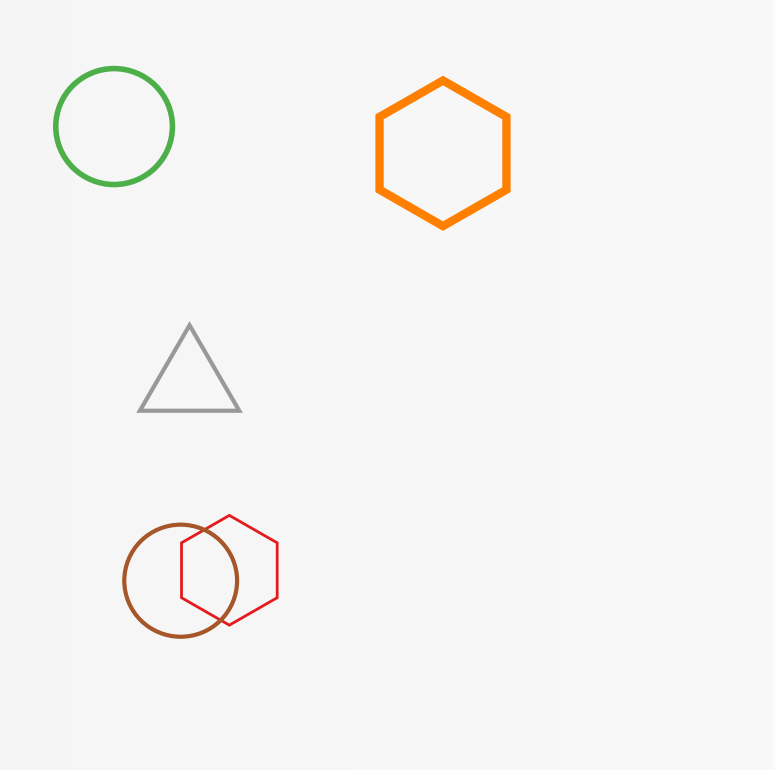[{"shape": "hexagon", "thickness": 1, "radius": 0.36, "center": [0.296, 0.259]}, {"shape": "circle", "thickness": 2, "radius": 0.38, "center": [0.147, 0.836]}, {"shape": "hexagon", "thickness": 3, "radius": 0.47, "center": [0.572, 0.801]}, {"shape": "circle", "thickness": 1.5, "radius": 0.36, "center": [0.233, 0.246]}, {"shape": "triangle", "thickness": 1.5, "radius": 0.37, "center": [0.245, 0.504]}]